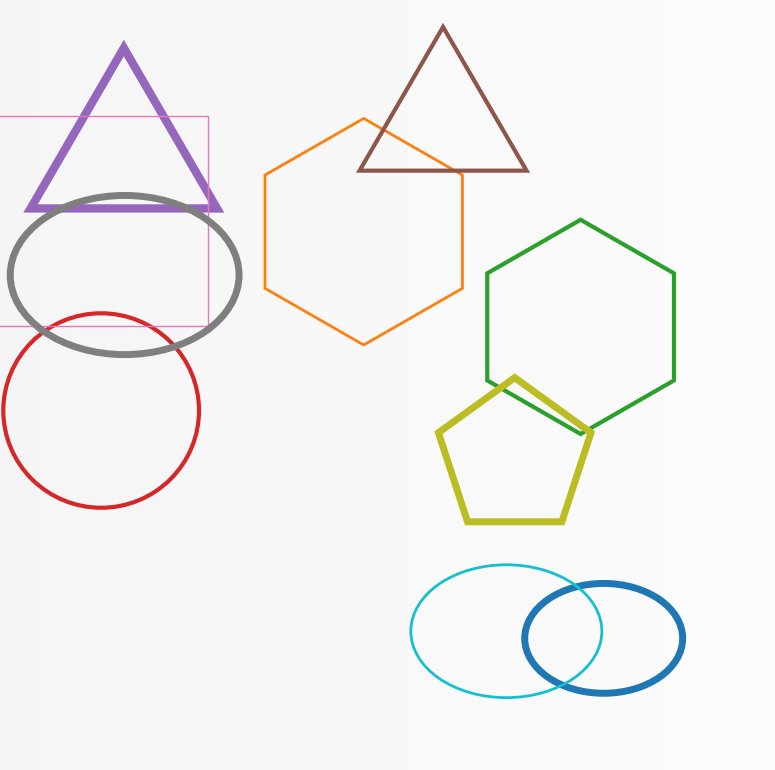[{"shape": "oval", "thickness": 2.5, "radius": 0.51, "center": [0.779, 0.171]}, {"shape": "hexagon", "thickness": 1, "radius": 0.74, "center": [0.469, 0.699]}, {"shape": "hexagon", "thickness": 1.5, "radius": 0.7, "center": [0.749, 0.575]}, {"shape": "circle", "thickness": 1.5, "radius": 0.63, "center": [0.131, 0.467]}, {"shape": "triangle", "thickness": 3, "radius": 0.69, "center": [0.16, 0.799]}, {"shape": "triangle", "thickness": 1.5, "radius": 0.62, "center": [0.572, 0.841]}, {"shape": "square", "thickness": 0.5, "radius": 0.68, "center": [0.132, 0.713]}, {"shape": "oval", "thickness": 2.5, "radius": 0.74, "center": [0.161, 0.643]}, {"shape": "pentagon", "thickness": 2.5, "radius": 0.52, "center": [0.664, 0.406]}, {"shape": "oval", "thickness": 1, "radius": 0.62, "center": [0.653, 0.18]}]